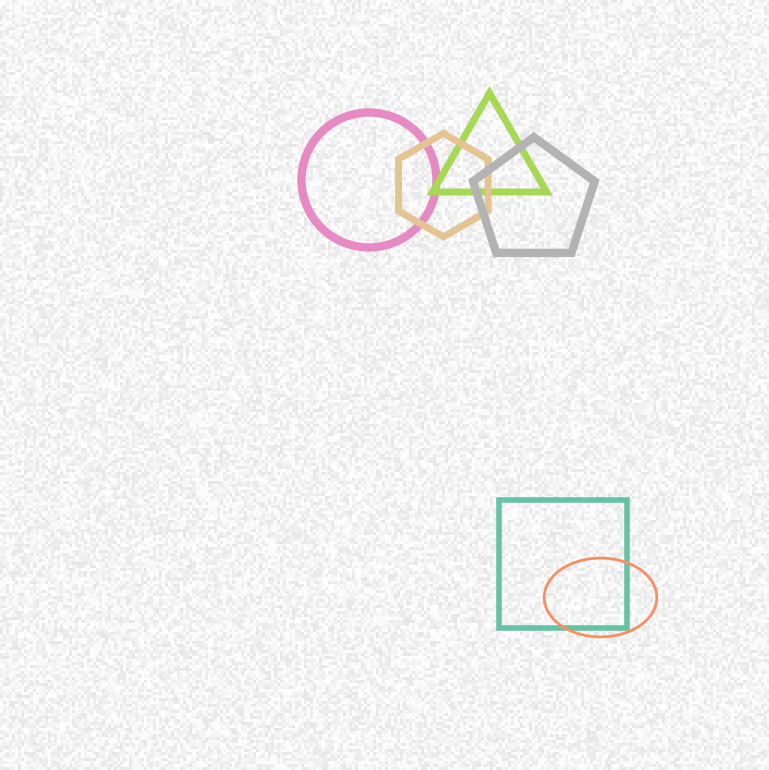[{"shape": "square", "thickness": 2, "radius": 0.42, "center": [0.732, 0.268]}, {"shape": "oval", "thickness": 1, "radius": 0.37, "center": [0.78, 0.224]}, {"shape": "circle", "thickness": 3, "radius": 0.44, "center": [0.479, 0.766]}, {"shape": "triangle", "thickness": 2.5, "radius": 0.43, "center": [0.636, 0.794]}, {"shape": "hexagon", "thickness": 2.5, "radius": 0.34, "center": [0.576, 0.76]}, {"shape": "pentagon", "thickness": 3, "radius": 0.42, "center": [0.693, 0.739]}]